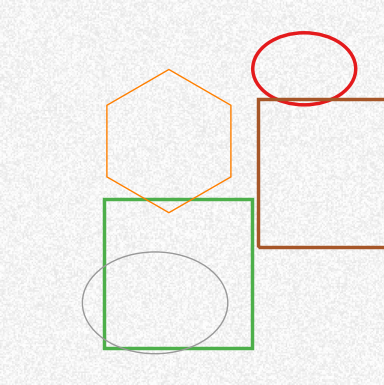[{"shape": "oval", "thickness": 2.5, "radius": 0.67, "center": [0.79, 0.821]}, {"shape": "square", "thickness": 2.5, "radius": 0.96, "center": [0.463, 0.29]}, {"shape": "hexagon", "thickness": 1, "radius": 0.93, "center": [0.439, 0.634]}, {"shape": "square", "thickness": 2.5, "radius": 0.96, "center": [0.861, 0.551]}, {"shape": "oval", "thickness": 1, "radius": 0.94, "center": [0.403, 0.213]}]